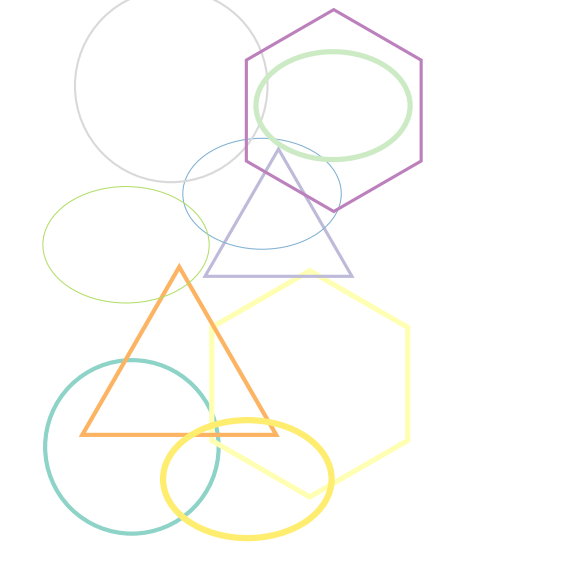[{"shape": "circle", "thickness": 2, "radius": 0.75, "center": [0.228, 0.225]}, {"shape": "hexagon", "thickness": 2.5, "radius": 0.98, "center": [0.536, 0.334]}, {"shape": "triangle", "thickness": 1.5, "radius": 0.73, "center": [0.482, 0.594]}, {"shape": "oval", "thickness": 0.5, "radius": 0.69, "center": [0.454, 0.664]}, {"shape": "triangle", "thickness": 2, "radius": 0.97, "center": [0.31, 0.343]}, {"shape": "oval", "thickness": 0.5, "radius": 0.72, "center": [0.218, 0.575]}, {"shape": "circle", "thickness": 1, "radius": 0.83, "center": [0.297, 0.85]}, {"shape": "hexagon", "thickness": 1.5, "radius": 0.87, "center": [0.578, 0.808]}, {"shape": "oval", "thickness": 2.5, "radius": 0.67, "center": [0.577, 0.816]}, {"shape": "oval", "thickness": 3, "radius": 0.73, "center": [0.428, 0.169]}]